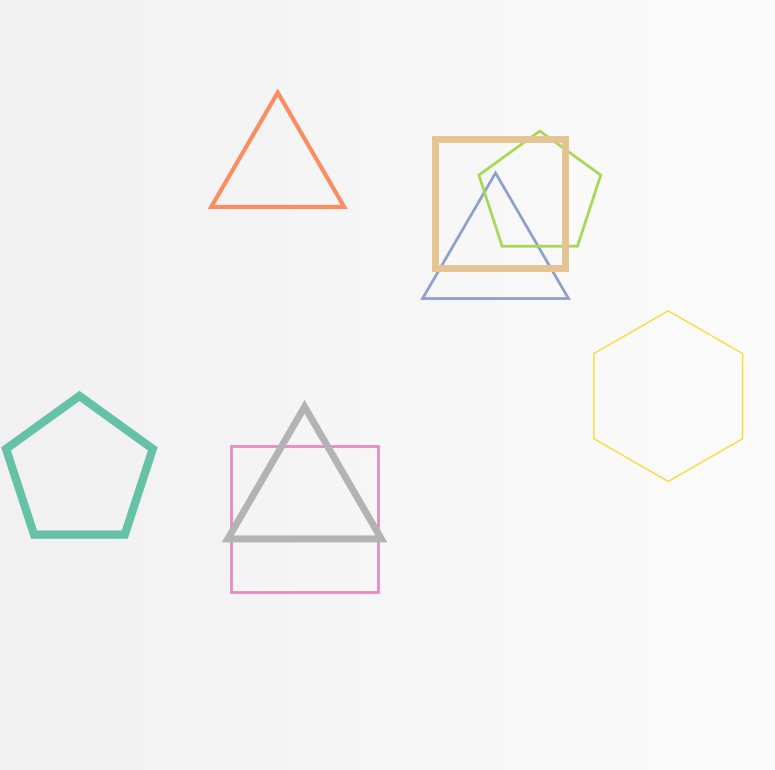[{"shape": "pentagon", "thickness": 3, "radius": 0.5, "center": [0.102, 0.386]}, {"shape": "triangle", "thickness": 1.5, "radius": 0.5, "center": [0.358, 0.781]}, {"shape": "triangle", "thickness": 1, "radius": 0.54, "center": [0.639, 0.667]}, {"shape": "square", "thickness": 1, "radius": 0.47, "center": [0.392, 0.326]}, {"shape": "pentagon", "thickness": 1, "radius": 0.41, "center": [0.697, 0.747]}, {"shape": "hexagon", "thickness": 0.5, "radius": 0.55, "center": [0.862, 0.486]}, {"shape": "square", "thickness": 2.5, "radius": 0.42, "center": [0.645, 0.736]}, {"shape": "triangle", "thickness": 2.5, "radius": 0.57, "center": [0.393, 0.357]}]